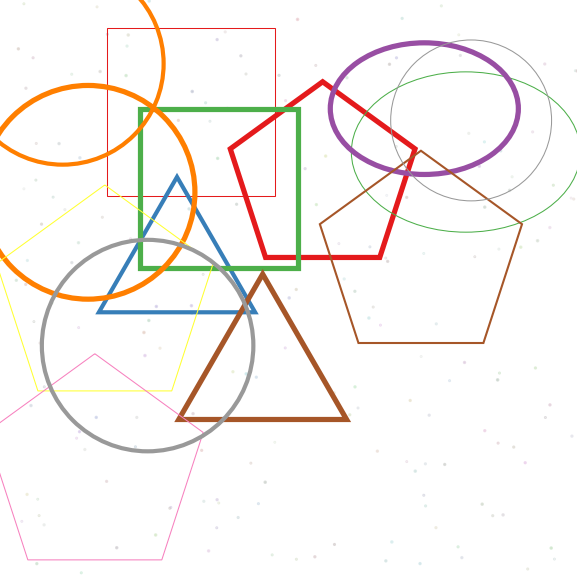[{"shape": "pentagon", "thickness": 2.5, "radius": 0.84, "center": [0.559, 0.689]}, {"shape": "square", "thickness": 0.5, "radius": 0.73, "center": [0.331, 0.805]}, {"shape": "triangle", "thickness": 2, "radius": 0.78, "center": [0.307, 0.536]}, {"shape": "oval", "thickness": 0.5, "radius": 0.99, "center": [0.807, 0.736]}, {"shape": "square", "thickness": 2.5, "radius": 0.69, "center": [0.379, 0.672]}, {"shape": "oval", "thickness": 2.5, "radius": 0.81, "center": [0.735, 0.811]}, {"shape": "circle", "thickness": 2, "radius": 0.87, "center": [0.108, 0.889]}, {"shape": "circle", "thickness": 2.5, "radius": 0.93, "center": [0.152, 0.666]}, {"shape": "pentagon", "thickness": 0.5, "radius": 0.99, "center": [0.182, 0.482]}, {"shape": "pentagon", "thickness": 1, "radius": 0.92, "center": [0.729, 0.554]}, {"shape": "triangle", "thickness": 2.5, "radius": 0.84, "center": [0.455, 0.357]}, {"shape": "pentagon", "thickness": 0.5, "radius": 0.99, "center": [0.164, 0.189]}, {"shape": "circle", "thickness": 0.5, "radius": 0.7, "center": [0.816, 0.791]}, {"shape": "circle", "thickness": 2, "radius": 0.92, "center": [0.256, 0.401]}]